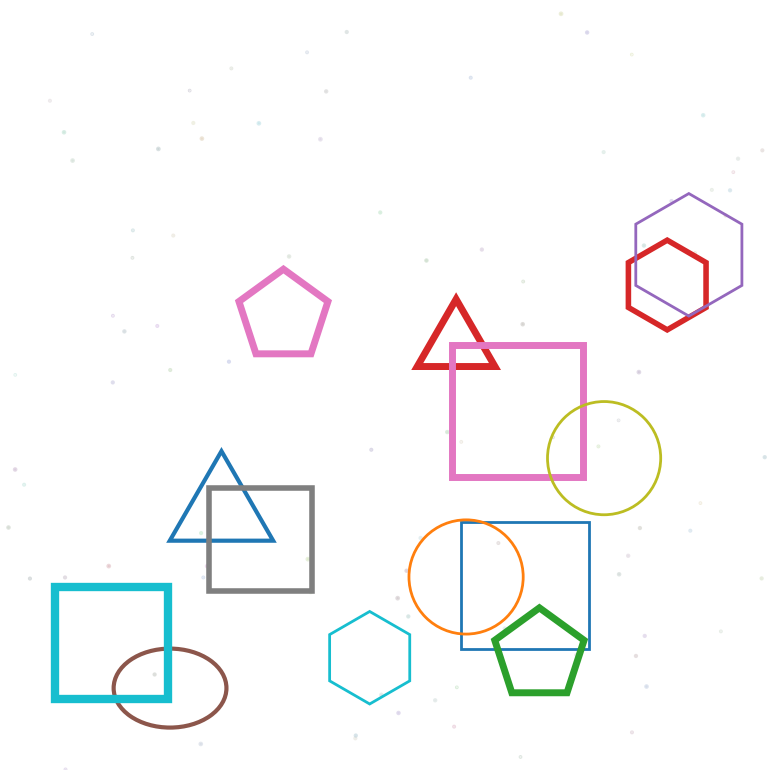[{"shape": "triangle", "thickness": 1.5, "radius": 0.39, "center": [0.288, 0.337]}, {"shape": "square", "thickness": 1, "radius": 0.41, "center": [0.682, 0.239]}, {"shape": "circle", "thickness": 1, "radius": 0.37, "center": [0.605, 0.251]}, {"shape": "pentagon", "thickness": 2.5, "radius": 0.3, "center": [0.701, 0.15]}, {"shape": "hexagon", "thickness": 2, "radius": 0.29, "center": [0.867, 0.63]}, {"shape": "triangle", "thickness": 2.5, "radius": 0.29, "center": [0.592, 0.553]}, {"shape": "hexagon", "thickness": 1, "radius": 0.4, "center": [0.895, 0.669]}, {"shape": "oval", "thickness": 1.5, "radius": 0.37, "center": [0.221, 0.106]}, {"shape": "square", "thickness": 2.5, "radius": 0.43, "center": [0.672, 0.466]}, {"shape": "pentagon", "thickness": 2.5, "radius": 0.3, "center": [0.368, 0.59]}, {"shape": "square", "thickness": 2, "radius": 0.33, "center": [0.339, 0.299]}, {"shape": "circle", "thickness": 1, "radius": 0.37, "center": [0.785, 0.405]}, {"shape": "hexagon", "thickness": 1, "radius": 0.3, "center": [0.48, 0.146]}, {"shape": "square", "thickness": 3, "radius": 0.36, "center": [0.145, 0.165]}]